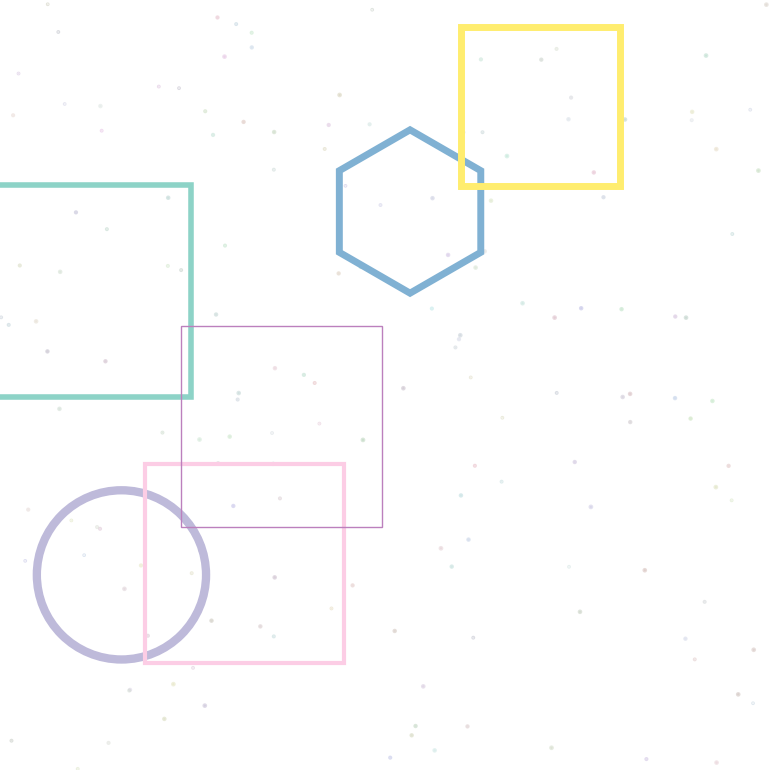[{"shape": "square", "thickness": 2, "radius": 0.69, "center": [0.11, 0.622]}, {"shape": "circle", "thickness": 3, "radius": 0.55, "center": [0.158, 0.253]}, {"shape": "hexagon", "thickness": 2.5, "radius": 0.53, "center": [0.533, 0.725]}, {"shape": "square", "thickness": 1.5, "radius": 0.64, "center": [0.318, 0.268]}, {"shape": "square", "thickness": 0.5, "radius": 0.65, "center": [0.366, 0.446]}, {"shape": "square", "thickness": 2.5, "radius": 0.52, "center": [0.702, 0.862]}]